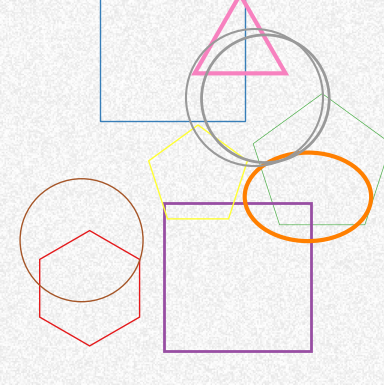[{"shape": "hexagon", "thickness": 1, "radius": 0.75, "center": [0.233, 0.251]}, {"shape": "square", "thickness": 1, "radius": 0.94, "center": [0.448, 0.873]}, {"shape": "pentagon", "thickness": 0.5, "radius": 0.94, "center": [0.837, 0.569]}, {"shape": "square", "thickness": 2, "radius": 0.96, "center": [0.617, 0.281]}, {"shape": "oval", "thickness": 3, "radius": 0.82, "center": [0.8, 0.489]}, {"shape": "pentagon", "thickness": 1, "radius": 0.67, "center": [0.514, 0.541]}, {"shape": "circle", "thickness": 1, "radius": 0.8, "center": [0.212, 0.376]}, {"shape": "triangle", "thickness": 3, "radius": 0.68, "center": [0.624, 0.878]}, {"shape": "circle", "thickness": 2, "radius": 0.83, "center": [0.689, 0.744]}, {"shape": "circle", "thickness": 1.5, "radius": 0.89, "center": [0.661, 0.747]}]